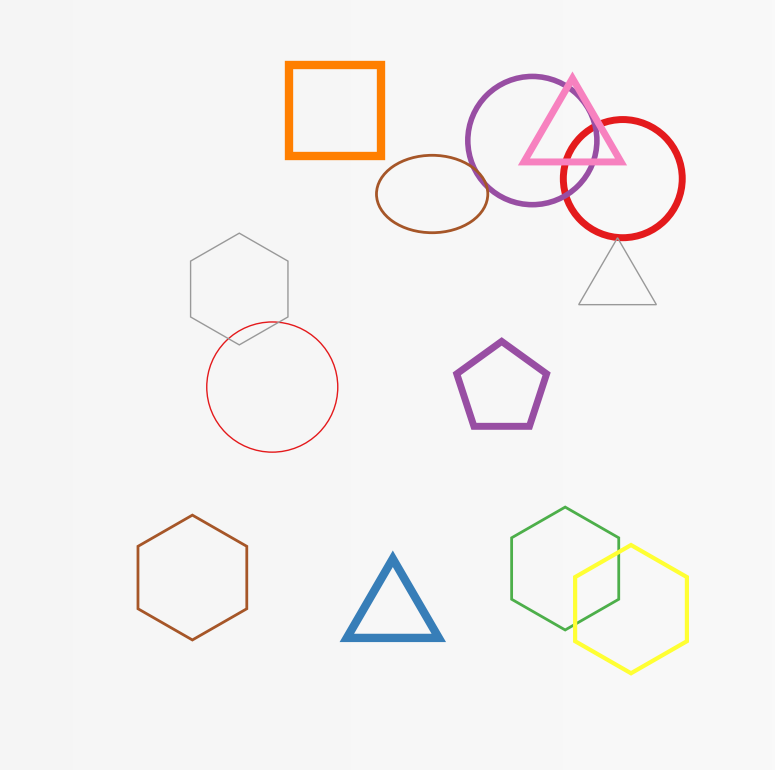[{"shape": "circle", "thickness": 0.5, "radius": 0.42, "center": [0.351, 0.497]}, {"shape": "circle", "thickness": 2.5, "radius": 0.38, "center": [0.804, 0.768]}, {"shape": "triangle", "thickness": 3, "radius": 0.34, "center": [0.507, 0.206]}, {"shape": "hexagon", "thickness": 1, "radius": 0.4, "center": [0.729, 0.262]}, {"shape": "pentagon", "thickness": 2.5, "radius": 0.3, "center": [0.647, 0.496]}, {"shape": "circle", "thickness": 2, "radius": 0.42, "center": [0.687, 0.817]}, {"shape": "square", "thickness": 3, "radius": 0.3, "center": [0.432, 0.857]}, {"shape": "hexagon", "thickness": 1.5, "radius": 0.42, "center": [0.814, 0.209]}, {"shape": "hexagon", "thickness": 1, "radius": 0.41, "center": [0.248, 0.25]}, {"shape": "oval", "thickness": 1, "radius": 0.36, "center": [0.558, 0.748]}, {"shape": "triangle", "thickness": 2.5, "radius": 0.36, "center": [0.739, 0.826]}, {"shape": "triangle", "thickness": 0.5, "radius": 0.29, "center": [0.797, 0.633]}, {"shape": "hexagon", "thickness": 0.5, "radius": 0.36, "center": [0.309, 0.625]}]